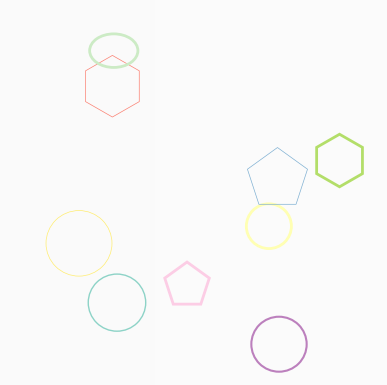[{"shape": "circle", "thickness": 1, "radius": 0.37, "center": [0.302, 0.214]}, {"shape": "circle", "thickness": 2, "radius": 0.29, "center": [0.694, 0.412]}, {"shape": "hexagon", "thickness": 0.5, "radius": 0.4, "center": [0.29, 0.776]}, {"shape": "pentagon", "thickness": 0.5, "radius": 0.41, "center": [0.716, 0.535]}, {"shape": "hexagon", "thickness": 2, "radius": 0.34, "center": [0.876, 0.583]}, {"shape": "pentagon", "thickness": 2, "radius": 0.3, "center": [0.483, 0.259]}, {"shape": "circle", "thickness": 1.5, "radius": 0.36, "center": [0.72, 0.106]}, {"shape": "oval", "thickness": 2, "radius": 0.31, "center": [0.294, 0.868]}, {"shape": "circle", "thickness": 0.5, "radius": 0.43, "center": [0.204, 0.368]}]